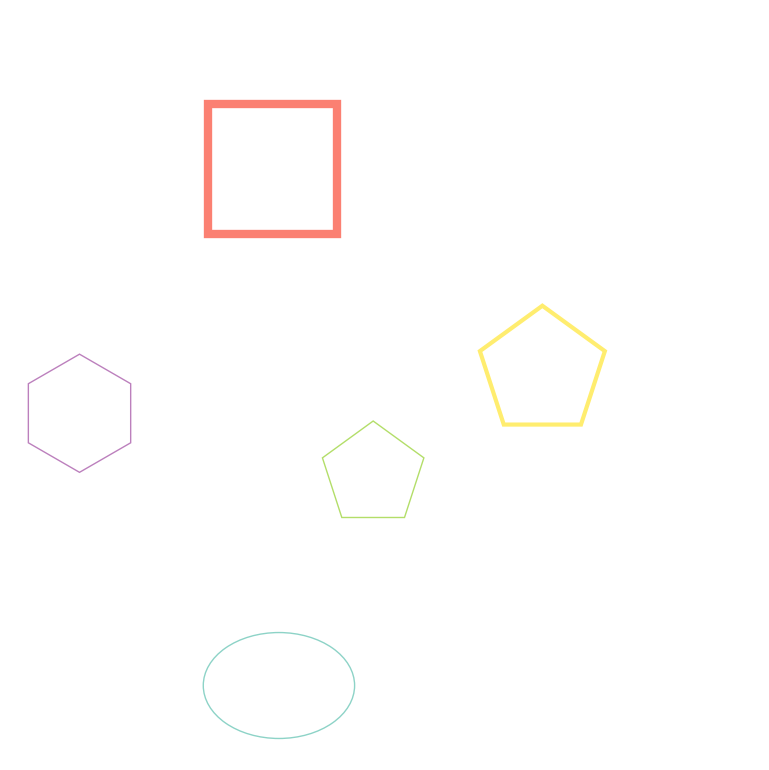[{"shape": "oval", "thickness": 0.5, "radius": 0.49, "center": [0.362, 0.11]}, {"shape": "square", "thickness": 3, "radius": 0.42, "center": [0.354, 0.781]}, {"shape": "pentagon", "thickness": 0.5, "radius": 0.35, "center": [0.485, 0.384]}, {"shape": "hexagon", "thickness": 0.5, "radius": 0.38, "center": [0.103, 0.463]}, {"shape": "pentagon", "thickness": 1.5, "radius": 0.43, "center": [0.704, 0.518]}]